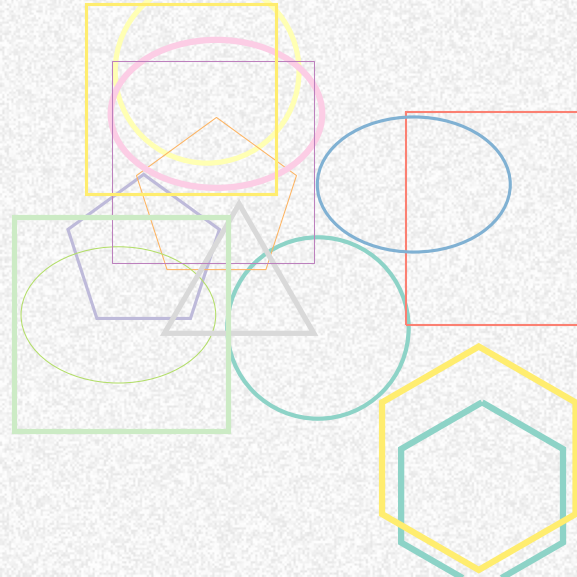[{"shape": "hexagon", "thickness": 3, "radius": 0.81, "center": [0.835, 0.141]}, {"shape": "circle", "thickness": 2, "radius": 0.79, "center": [0.551, 0.431]}, {"shape": "circle", "thickness": 2.5, "radius": 0.8, "center": [0.359, 0.876]}, {"shape": "pentagon", "thickness": 1.5, "radius": 0.69, "center": [0.249, 0.559]}, {"shape": "square", "thickness": 1, "radius": 0.92, "center": [0.888, 0.621]}, {"shape": "oval", "thickness": 1.5, "radius": 0.84, "center": [0.717, 0.68]}, {"shape": "pentagon", "thickness": 0.5, "radius": 0.73, "center": [0.375, 0.65]}, {"shape": "oval", "thickness": 0.5, "radius": 0.84, "center": [0.205, 0.454]}, {"shape": "oval", "thickness": 3, "radius": 0.92, "center": [0.375, 0.802]}, {"shape": "triangle", "thickness": 2.5, "radius": 0.75, "center": [0.414, 0.497]}, {"shape": "square", "thickness": 0.5, "radius": 0.87, "center": [0.368, 0.719]}, {"shape": "square", "thickness": 2.5, "radius": 0.93, "center": [0.209, 0.437]}, {"shape": "square", "thickness": 1.5, "radius": 0.82, "center": [0.313, 0.828]}, {"shape": "hexagon", "thickness": 3, "radius": 0.97, "center": [0.829, 0.206]}]